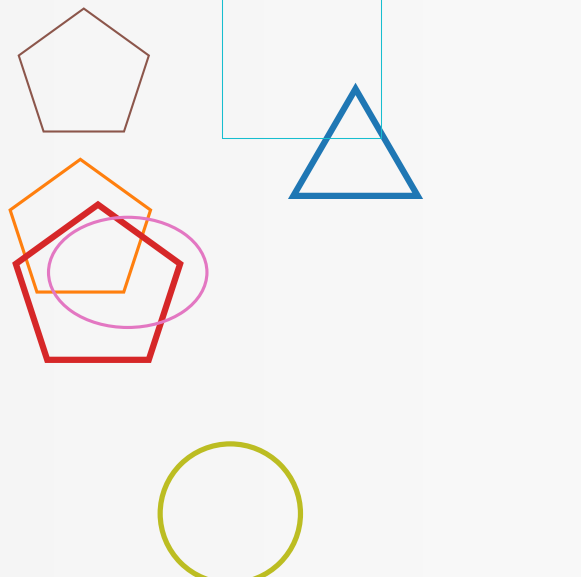[{"shape": "triangle", "thickness": 3, "radius": 0.62, "center": [0.612, 0.722]}, {"shape": "pentagon", "thickness": 1.5, "radius": 0.64, "center": [0.138, 0.596]}, {"shape": "pentagon", "thickness": 3, "radius": 0.74, "center": [0.169, 0.496]}, {"shape": "pentagon", "thickness": 1, "radius": 0.59, "center": [0.144, 0.867]}, {"shape": "oval", "thickness": 1.5, "radius": 0.68, "center": [0.22, 0.527]}, {"shape": "circle", "thickness": 2.5, "radius": 0.6, "center": [0.396, 0.11]}, {"shape": "square", "thickness": 0.5, "radius": 0.68, "center": [0.518, 0.897]}]